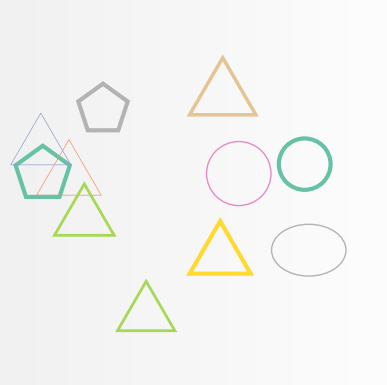[{"shape": "pentagon", "thickness": 3, "radius": 0.37, "center": [0.11, 0.548]}, {"shape": "circle", "thickness": 3, "radius": 0.33, "center": [0.786, 0.574]}, {"shape": "triangle", "thickness": 0.5, "radius": 0.48, "center": [0.178, 0.541]}, {"shape": "triangle", "thickness": 0.5, "radius": 0.45, "center": [0.105, 0.617]}, {"shape": "circle", "thickness": 1, "radius": 0.42, "center": [0.616, 0.549]}, {"shape": "triangle", "thickness": 2, "radius": 0.44, "center": [0.218, 0.433]}, {"shape": "triangle", "thickness": 2, "radius": 0.43, "center": [0.377, 0.184]}, {"shape": "triangle", "thickness": 3, "radius": 0.45, "center": [0.568, 0.335]}, {"shape": "triangle", "thickness": 2.5, "radius": 0.49, "center": [0.575, 0.751]}, {"shape": "oval", "thickness": 1, "radius": 0.48, "center": [0.797, 0.35]}, {"shape": "pentagon", "thickness": 3, "radius": 0.33, "center": [0.266, 0.716]}]